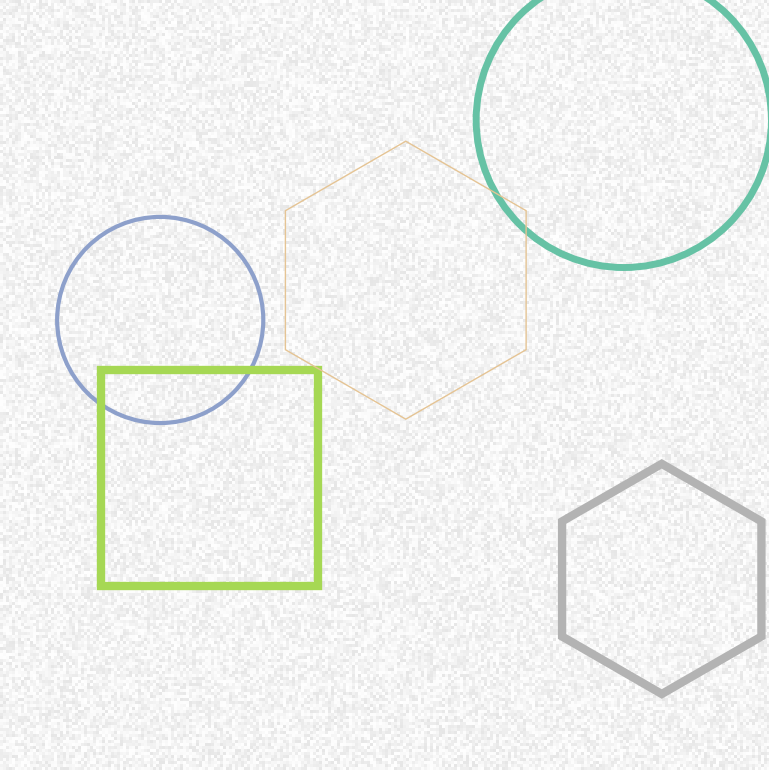[{"shape": "circle", "thickness": 2.5, "radius": 0.96, "center": [0.81, 0.844]}, {"shape": "circle", "thickness": 1.5, "radius": 0.67, "center": [0.208, 0.584]}, {"shape": "square", "thickness": 3, "radius": 0.7, "center": [0.272, 0.379]}, {"shape": "hexagon", "thickness": 0.5, "radius": 0.9, "center": [0.527, 0.636]}, {"shape": "hexagon", "thickness": 3, "radius": 0.75, "center": [0.859, 0.248]}]